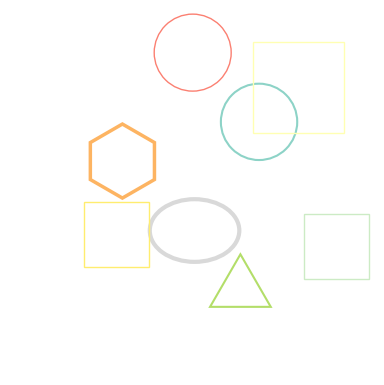[{"shape": "circle", "thickness": 1.5, "radius": 0.5, "center": [0.673, 0.683]}, {"shape": "square", "thickness": 1, "radius": 0.59, "center": [0.775, 0.773]}, {"shape": "circle", "thickness": 1, "radius": 0.5, "center": [0.501, 0.863]}, {"shape": "hexagon", "thickness": 2.5, "radius": 0.48, "center": [0.318, 0.582]}, {"shape": "triangle", "thickness": 1.5, "radius": 0.46, "center": [0.624, 0.248]}, {"shape": "oval", "thickness": 3, "radius": 0.58, "center": [0.505, 0.401]}, {"shape": "square", "thickness": 1, "radius": 0.42, "center": [0.873, 0.36]}, {"shape": "square", "thickness": 1, "radius": 0.42, "center": [0.303, 0.391]}]